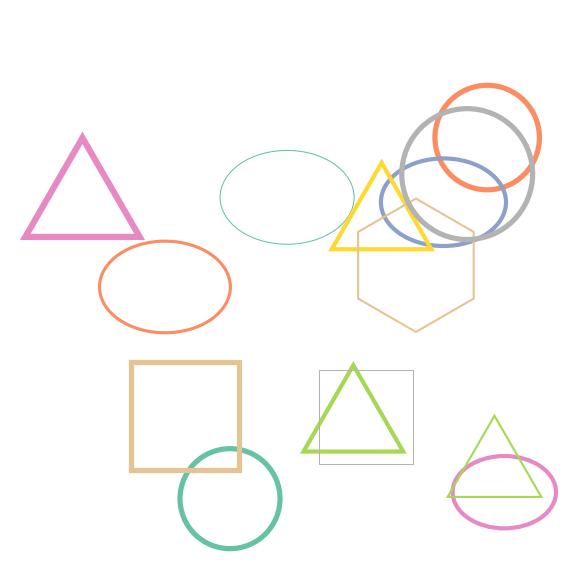[{"shape": "circle", "thickness": 2.5, "radius": 0.43, "center": [0.398, 0.136]}, {"shape": "oval", "thickness": 0.5, "radius": 0.58, "center": [0.497, 0.657]}, {"shape": "circle", "thickness": 2.5, "radius": 0.45, "center": [0.844, 0.761]}, {"shape": "oval", "thickness": 1.5, "radius": 0.57, "center": [0.286, 0.502]}, {"shape": "oval", "thickness": 2, "radius": 0.54, "center": [0.768, 0.649]}, {"shape": "oval", "thickness": 2, "radius": 0.45, "center": [0.873, 0.147]}, {"shape": "triangle", "thickness": 3, "radius": 0.57, "center": [0.143, 0.646]}, {"shape": "triangle", "thickness": 1, "radius": 0.47, "center": [0.856, 0.186]}, {"shape": "triangle", "thickness": 2, "radius": 0.5, "center": [0.612, 0.267]}, {"shape": "triangle", "thickness": 2, "radius": 0.5, "center": [0.661, 0.617]}, {"shape": "hexagon", "thickness": 1, "radius": 0.58, "center": [0.72, 0.54]}, {"shape": "square", "thickness": 2.5, "radius": 0.47, "center": [0.321, 0.278]}, {"shape": "circle", "thickness": 2.5, "radius": 0.57, "center": [0.809, 0.698]}, {"shape": "square", "thickness": 0.5, "radius": 0.41, "center": [0.633, 0.278]}]